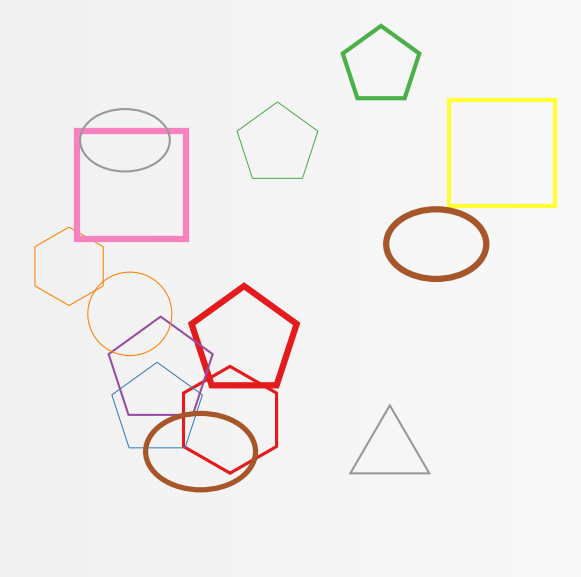[{"shape": "hexagon", "thickness": 1.5, "radius": 0.46, "center": [0.396, 0.272]}, {"shape": "pentagon", "thickness": 3, "radius": 0.48, "center": [0.42, 0.409]}, {"shape": "pentagon", "thickness": 0.5, "radius": 0.41, "center": [0.27, 0.29]}, {"shape": "pentagon", "thickness": 2, "radius": 0.35, "center": [0.656, 0.885]}, {"shape": "pentagon", "thickness": 0.5, "radius": 0.37, "center": [0.477, 0.749]}, {"shape": "pentagon", "thickness": 1, "radius": 0.47, "center": [0.276, 0.357]}, {"shape": "circle", "thickness": 0.5, "radius": 0.36, "center": [0.223, 0.456]}, {"shape": "hexagon", "thickness": 0.5, "radius": 0.34, "center": [0.119, 0.538]}, {"shape": "square", "thickness": 2, "radius": 0.46, "center": [0.864, 0.734]}, {"shape": "oval", "thickness": 2.5, "radius": 0.47, "center": [0.345, 0.217]}, {"shape": "oval", "thickness": 3, "radius": 0.43, "center": [0.751, 0.576]}, {"shape": "square", "thickness": 3, "radius": 0.47, "center": [0.227, 0.678]}, {"shape": "triangle", "thickness": 1, "radius": 0.39, "center": [0.671, 0.219]}, {"shape": "oval", "thickness": 1, "radius": 0.39, "center": [0.215, 0.756]}]